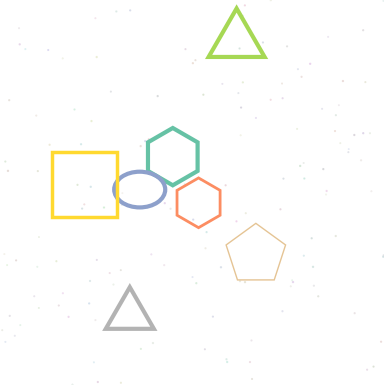[{"shape": "hexagon", "thickness": 3, "radius": 0.37, "center": [0.449, 0.593]}, {"shape": "hexagon", "thickness": 2, "radius": 0.32, "center": [0.516, 0.473]}, {"shape": "oval", "thickness": 3, "radius": 0.33, "center": [0.363, 0.508]}, {"shape": "triangle", "thickness": 3, "radius": 0.42, "center": [0.615, 0.894]}, {"shape": "square", "thickness": 2.5, "radius": 0.42, "center": [0.219, 0.52]}, {"shape": "pentagon", "thickness": 1, "radius": 0.41, "center": [0.665, 0.339]}, {"shape": "triangle", "thickness": 3, "radius": 0.36, "center": [0.337, 0.182]}]